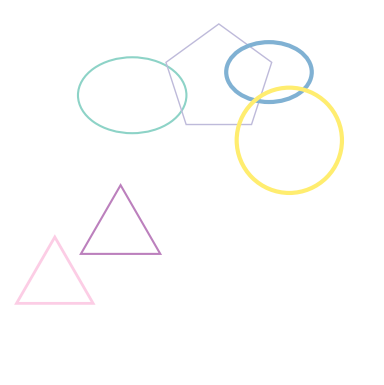[{"shape": "oval", "thickness": 1.5, "radius": 0.7, "center": [0.343, 0.753]}, {"shape": "pentagon", "thickness": 1, "radius": 0.72, "center": [0.568, 0.793]}, {"shape": "oval", "thickness": 3, "radius": 0.56, "center": [0.699, 0.813]}, {"shape": "triangle", "thickness": 2, "radius": 0.57, "center": [0.142, 0.269]}, {"shape": "triangle", "thickness": 1.5, "radius": 0.6, "center": [0.313, 0.4]}, {"shape": "circle", "thickness": 3, "radius": 0.68, "center": [0.751, 0.636]}]